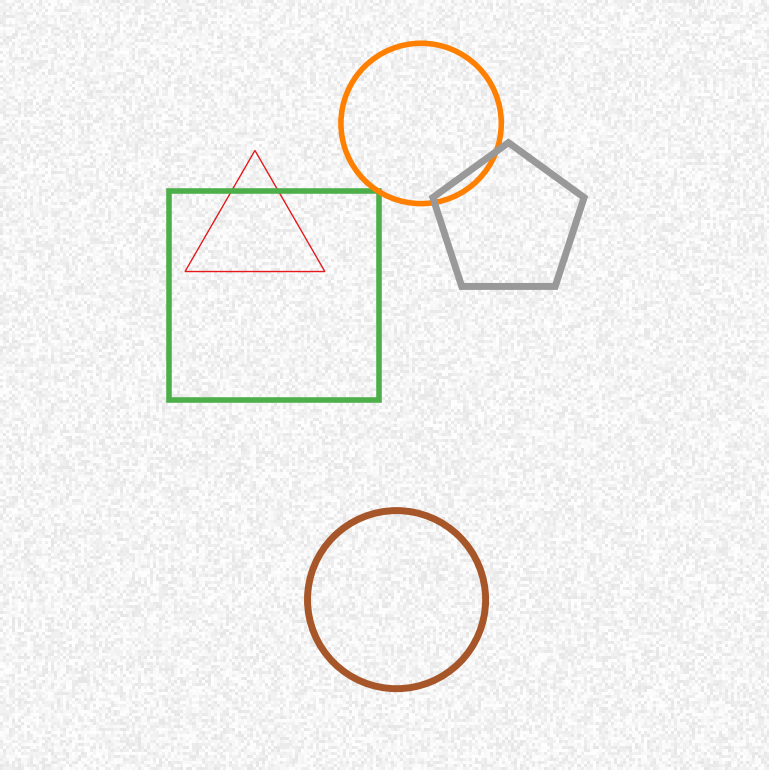[{"shape": "triangle", "thickness": 0.5, "radius": 0.52, "center": [0.331, 0.7]}, {"shape": "square", "thickness": 2, "radius": 0.68, "center": [0.356, 0.616]}, {"shape": "circle", "thickness": 2, "radius": 0.52, "center": [0.547, 0.84]}, {"shape": "circle", "thickness": 2.5, "radius": 0.58, "center": [0.515, 0.221]}, {"shape": "pentagon", "thickness": 2.5, "radius": 0.52, "center": [0.66, 0.712]}]